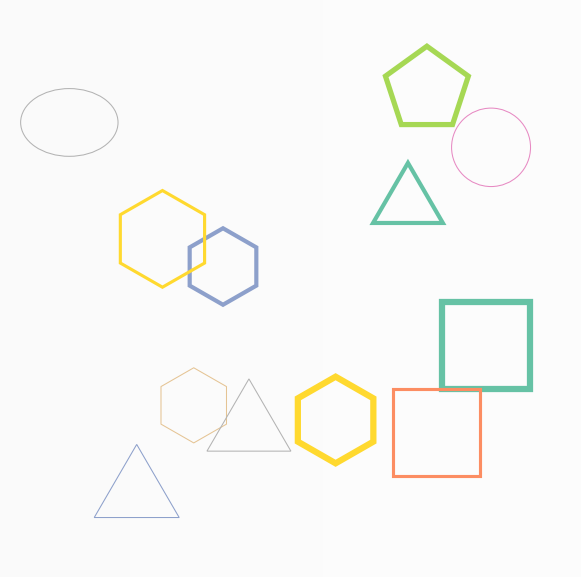[{"shape": "square", "thickness": 3, "radius": 0.37, "center": [0.836, 0.401]}, {"shape": "triangle", "thickness": 2, "radius": 0.35, "center": [0.702, 0.648]}, {"shape": "square", "thickness": 1.5, "radius": 0.38, "center": [0.751, 0.25]}, {"shape": "hexagon", "thickness": 2, "radius": 0.33, "center": [0.384, 0.538]}, {"shape": "triangle", "thickness": 0.5, "radius": 0.42, "center": [0.235, 0.145]}, {"shape": "circle", "thickness": 0.5, "radius": 0.34, "center": [0.845, 0.744]}, {"shape": "pentagon", "thickness": 2.5, "radius": 0.37, "center": [0.734, 0.844]}, {"shape": "hexagon", "thickness": 3, "radius": 0.37, "center": [0.577, 0.272]}, {"shape": "hexagon", "thickness": 1.5, "radius": 0.42, "center": [0.28, 0.586]}, {"shape": "hexagon", "thickness": 0.5, "radius": 0.33, "center": [0.333, 0.297]}, {"shape": "triangle", "thickness": 0.5, "radius": 0.42, "center": [0.428, 0.26]}, {"shape": "oval", "thickness": 0.5, "radius": 0.42, "center": [0.119, 0.787]}]